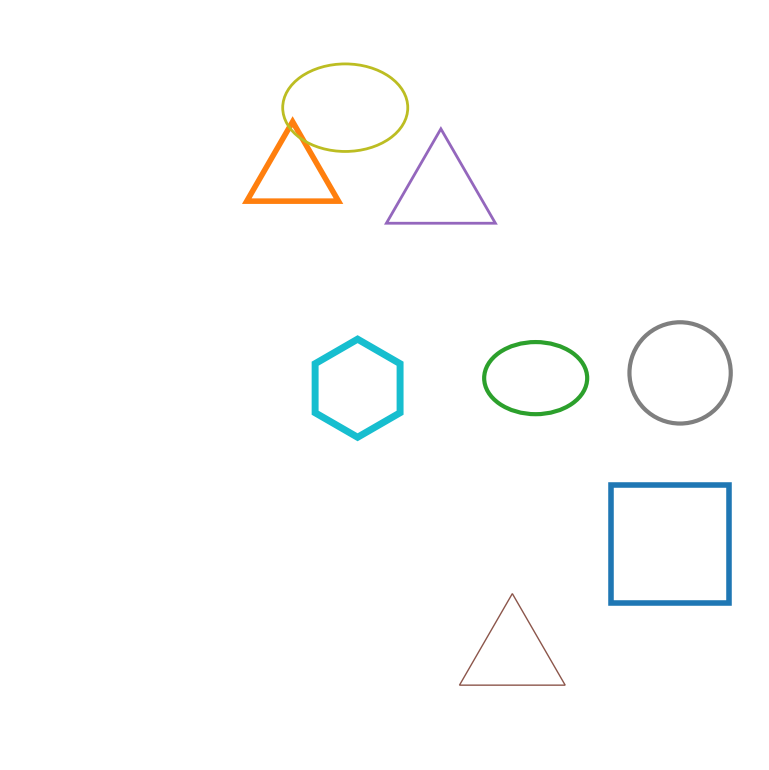[{"shape": "square", "thickness": 2, "radius": 0.38, "center": [0.87, 0.294]}, {"shape": "triangle", "thickness": 2, "radius": 0.34, "center": [0.38, 0.773]}, {"shape": "oval", "thickness": 1.5, "radius": 0.33, "center": [0.696, 0.509]}, {"shape": "triangle", "thickness": 1, "radius": 0.41, "center": [0.573, 0.751]}, {"shape": "triangle", "thickness": 0.5, "radius": 0.4, "center": [0.665, 0.15]}, {"shape": "circle", "thickness": 1.5, "radius": 0.33, "center": [0.883, 0.516]}, {"shape": "oval", "thickness": 1, "radius": 0.41, "center": [0.448, 0.86]}, {"shape": "hexagon", "thickness": 2.5, "radius": 0.32, "center": [0.464, 0.496]}]